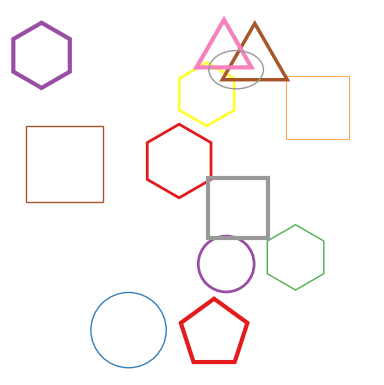[{"shape": "hexagon", "thickness": 2, "radius": 0.48, "center": [0.465, 0.582]}, {"shape": "pentagon", "thickness": 3, "radius": 0.45, "center": [0.556, 0.133]}, {"shape": "circle", "thickness": 1, "radius": 0.49, "center": [0.334, 0.143]}, {"shape": "hexagon", "thickness": 1, "radius": 0.42, "center": [0.768, 0.331]}, {"shape": "hexagon", "thickness": 3, "radius": 0.42, "center": [0.108, 0.856]}, {"shape": "circle", "thickness": 2, "radius": 0.36, "center": [0.588, 0.314]}, {"shape": "square", "thickness": 0.5, "radius": 0.41, "center": [0.824, 0.72]}, {"shape": "hexagon", "thickness": 2, "radius": 0.41, "center": [0.537, 0.755]}, {"shape": "triangle", "thickness": 2.5, "radius": 0.49, "center": [0.662, 0.842]}, {"shape": "square", "thickness": 1, "radius": 0.5, "center": [0.167, 0.574]}, {"shape": "triangle", "thickness": 3, "radius": 0.41, "center": [0.582, 0.866]}, {"shape": "oval", "thickness": 1, "radius": 0.35, "center": [0.613, 0.819]}, {"shape": "square", "thickness": 3, "radius": 0.39, "center": [0.618, 0.46]}]